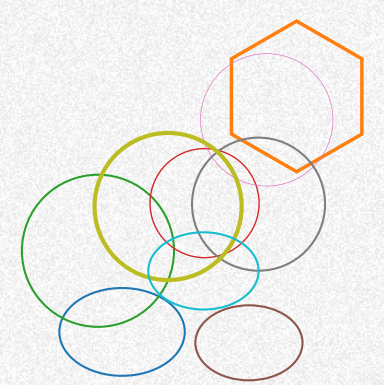[{"shape": "oval", "thickness": 1.5, "radius": 0.81, "center": [0.317, 0.138]}, {"shape": "hexagon", "thickness": 2.5, "radius": 0.98, "center": [0.771, 0.75]}, {"shape": "circle", "thickness": 1.5, "radius": 0.99, "center": [0.254, 0.349]}, {"shape": "circle", "thickness": 1, "radius": 0.71, "center": [0.531, 0.472]}, {"shape": "oval", "thickness": 1.5, "radius": 0.7, "center": [0.647, 0.11]}, {"shape": "circle", "thickness": 0.5, "radius": 0.86, "center": [0.693, 0.689]}, {"shape": "circle", "thickness": 1.5, "radius": 0.86, "center": [0.672, 0.47]}, {"shape": "circle", "thickness": 3, "radius": 0.96, "center": [0.437, 0.464]}, {"shape": "oval", "thickness": 1.5, "radius": 0.72, "center": [0.529, 0.296]}]